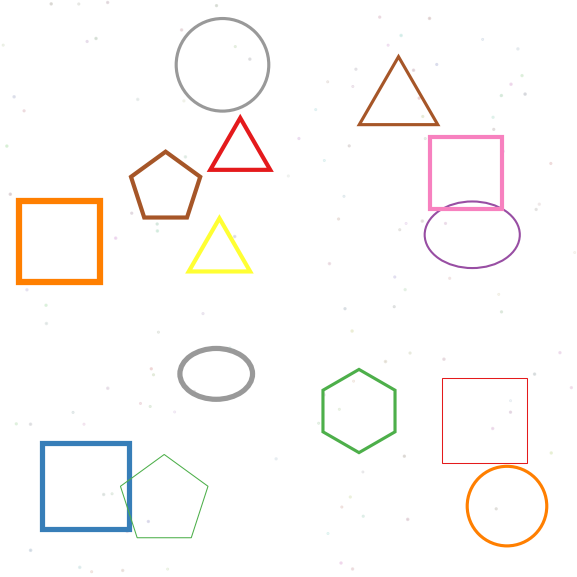[{"shape": "square", "thickness": 0.5, "radius": 0.37, "center": [0.839, 0.271]}, {"shape": "triangle", "thickness": 2, "radius": 0.3, "center": [0.416, 0.735]}, {"shape": "square", "thickness": 2.5, "radius": 0.37, "center": [0.148, 0.158]}, {"shape": "hexagon", "thickness": 1.5, "radius": 0.36, "center": [0.622, 0.287]}, {"shape": "pentagon", "thickness": 0.5, "radius": 0.4, "center": [0.284, 0.132]}, {"shape": "oval", "thickness": 1, "radius": 0.41, "center": [0.818, 0.593]}, {"shape": "square", "thickness": 3, "radius": 0.35, "center": [0.103, 0.581]}, {"shape": "circle", "thickness": 1.5, "radius": 0.34, "center": [0.878, 0.123]}, {"shape": "triangle", "thickness": 2, "radius": 0.31, "center": [0.38, 0.56]}, {"shape": "pentagon", "thickness": 2, "radius": 0.32, "center": [0.287, 0.673]}, {"shape": "triangle", "thickness": 1.5, "radius": 0.39, "center": [0.69, 0.823]}, {"shape": "square", "thickness": 2, "radius": 0.31, "center": [0.807, 0.699]}, {"shape": "circle", "thickness": 1.5, "radius": 0.4, "center": [0.385, 0.887]}, {"shape": "oval", "thickness": 2.5, "radius": 0.31, "center": [0.374, 0.352]}]